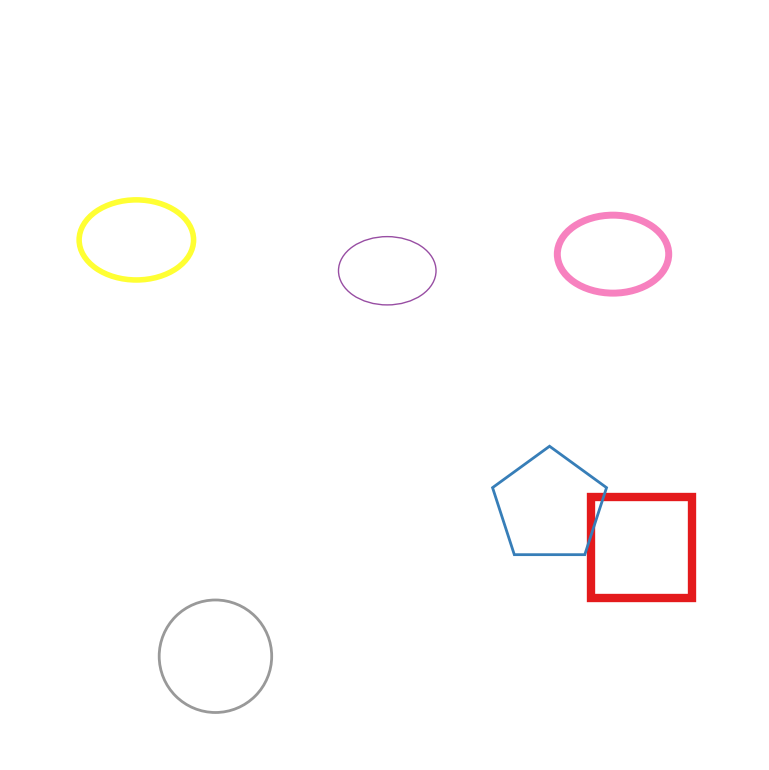[{"shape": "square", "thickness": 3, "radius": 0.33, "center": [0.833, 0.289]}, {"shape": "pentagon", "thickness": 1, "radius": 0.39, "center": [0.714, 0.343]}, {"shape": "oval", "thickness": 0.5, "radius": 0.32, "center": [0.503, 0.648]}, {"shape": "oval", "thickness": 2, "radius": 0.37, "center": [0.177, 0.688]}, {"shape": "oval", "thickness": 2.5, "radius": 0.36, "center": [0.796, 0.67]}, {"shape": "circle", "thickness": 1, "radius": 0.37, "center": [0.28, 0.148]}]